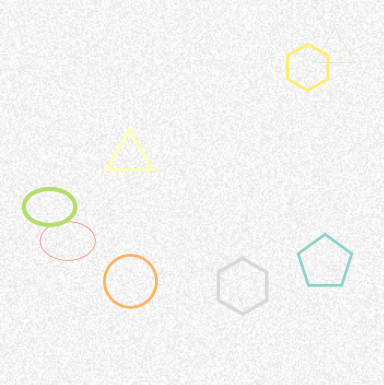[{"shape": "pentagon", "thickness": 2, "radius": 0.37, "center": [0.844, 0.318]}, {"shape": "triangle", "thickness": 2, "radius": 0.35, "center": [0.336, 0.594]}, {"shape": "oval", "thickness": 0.5, "radius": 0.36, "center": [0.176, 0.374]}, {"shape": "circle", "thickness": 2, "radius": 0.34, "center": [0.339, 0.269]}, {"shape": "oval", "thickness": 3, "radius": 0.33, "center": [0.129, 0.462]}, {"shape": "hexagon", "thickness": 2.5, "radius": 0.36, "center": [0.63, 0.257]}, {"shape": "triangle", "thickness": 0.5, "radius": 0.3, "center": [0.87, 0.867]}, {"shape": "hexagon", "thickness": 2, "radius": 0.3, "center": [0.799, 0.825]}]